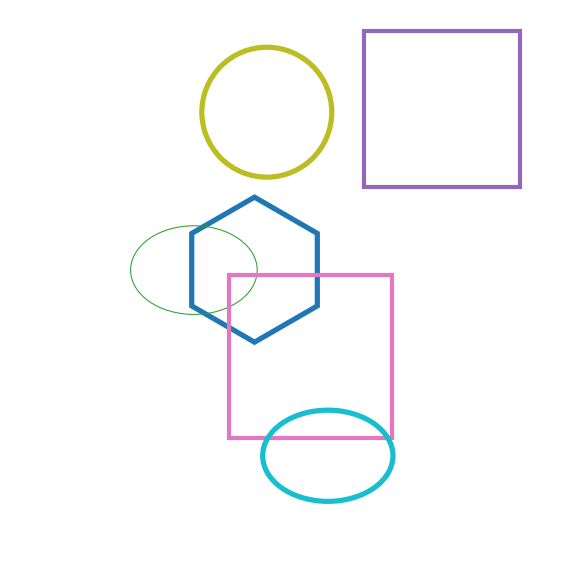[{"shape": "hexagon", "thickness": 2.5, "radius": 0.63, "center": [0.441, 0.532]}, {"shape": "oval", "thickness": 0.5, "radius": 0.55, "center": [0.336, 0.531]}, {"shape": "square", "thickness": 2, "radius": 0.68, "center": [0.766, 0.81]}, {"shape": "square", "thickness": 2, "radius": 0.7, "center": [0.538, 0.382]}, {"shape": "circle", "thickness": 2.5, "radius": 0.56, "center": [0.462, 0.805]}, {"shape": "oval", "thickness": 2.5, "radius": 0.56, "center": [0.568, 0.21]}]